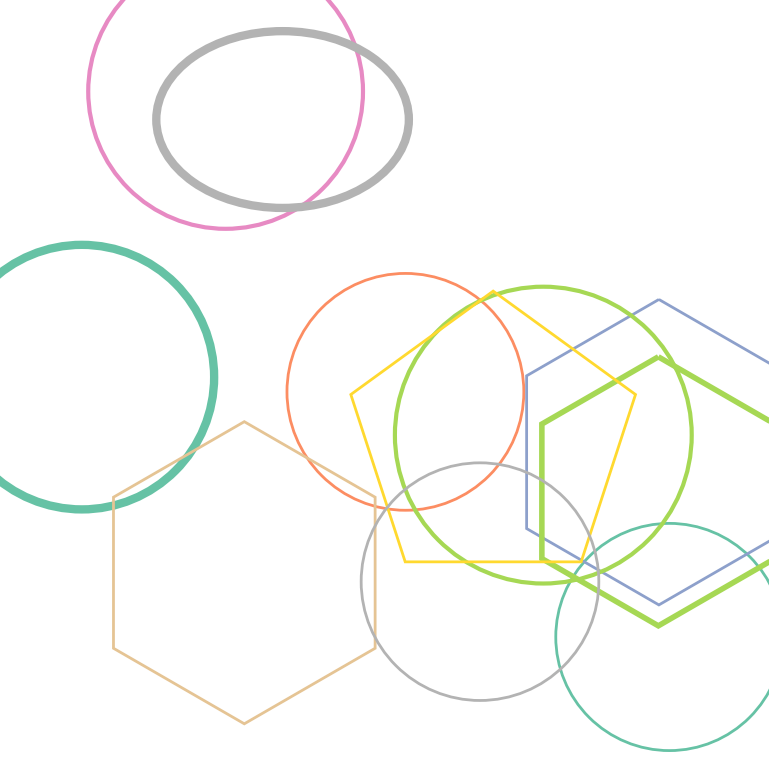[{"shape": "circle", "thickness": 1, "radius": 0.74, "center": [0.869, 0.173]}, {"shape": "circle", "thickness": 3, "radius": 0.86, "center": [0.106, 0.51]}, {"shape": "circle", "thickness": 1, "radius": 0.77, "center": [0.526, 0.491]}, {"shape": "hexagon", "thickness": 1, "radius": 0.99, "center": [0.856, 0.413]}, {"shape": "circle", "thickness": 1.5, "radius": 0.89, "center": [0.293, 0.881]}, {"shape": "circle", "thickness": 1.5, "radius": 0.96, "center": [0.706, 0.435]}, {"shape": "hexagon", "thickness": 2, "radius": 0.87, "center": [0.855, 0.362]}, {"shape": "pentagon", "thickness": 1, "radius": 0.97, "center": [0.64, 0.428]}, {"shape": "hexagon", "thickness": 1, "radius": 0.98, "center": [0.317, 0.256]}, {"shape": "circle", "thickness": 1, "radius": 0.77, "center": [0.623, 0.245]}, {"shape": "oval", "thickness": 3, "radius": 0.82, "center": [0.367, 0.845]}]